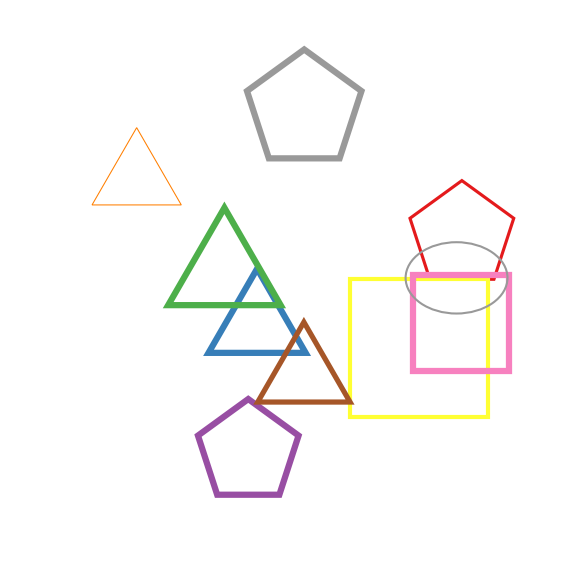[{"shape": "pentagon", "thickness": 1.5, "radius": 0.47, "center": [0.8, 0.592]}, {"shape": "triangle", "thickness": 3, "radius": 0.49, "center": [0.445, 0.437]}, {"shape": "triangle", "thickness": 3, "radius": 0.56, "center": [0.389, 0.527]}, {"shape": "pentagon", "thickness": 3, "radius": 0.46, "center": [0.43, 0.217]}, {"shape": "triangle", "thickness": 0.5, "radius": 0.45, "center": [0.237, 0.689]}, {"shape": "square", "thickness": 2, "radius": 0.6, "center": [0.725, 0.397]}, {"shape": "triangle", "thickness": 2.5, "radius": 0.46, "center": [0.526, 0.349]}, {"shape": "square", "thickness": 3, "radius": 0.42, "center": [0.798, 0.44]}, {"shape": "oval", "thickness": 1, "radius": 0.44, "center": [0.791, 0.518]}, {"shape": "pentagon", "thickness": 3, "radius": 0.52, "center": [0.527, 0.809]}]